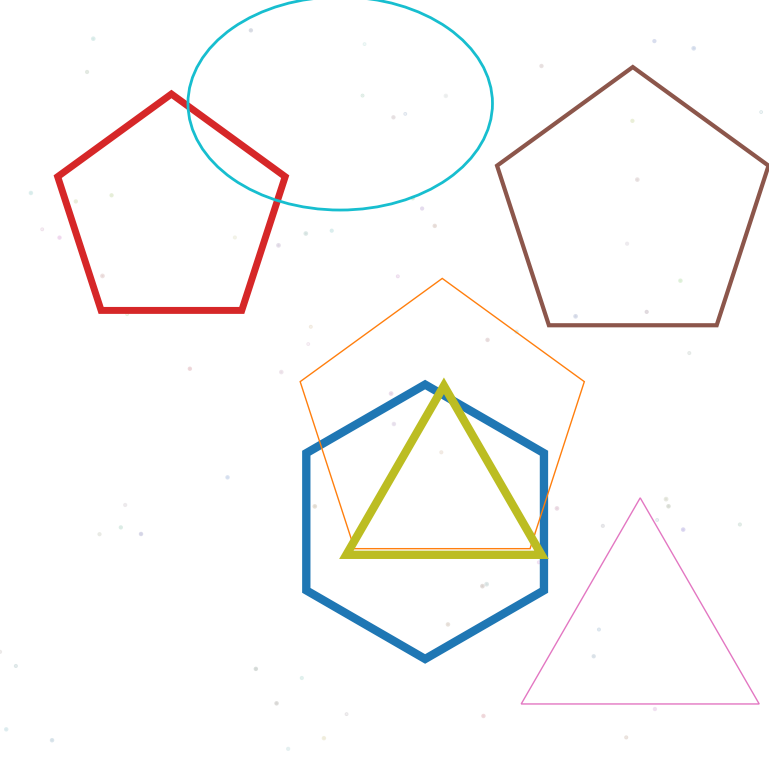[{"shape": "hexagon", "thickness": 3, "radius": 0.89, "center": [0.552, 0.322]}, {"shape": "pentagon", "thickness": 0.5, "radius": 0.97, "center": [0.574, 0.444]}, {"shape": "pentagon", "thickness": 2.5, "radius": 0.78, "center": [0.223, 0.723]}, {"shape": "pentagon", "thickness": 1.5, "radius": 0.93, "center": [0.822, 0.728]}, {"shape": "triangle", "thickness": 0.5, "radius": 0.89, "center": [0.831, 0.175]}, {"shape": "triangle", "thickness": 3, "radius": 0.73, "center": [0.577, 0.353]}, {"shape": "oval", "thickness": 1, "radius": 0.99, "center": [0.442, 0.866]}]